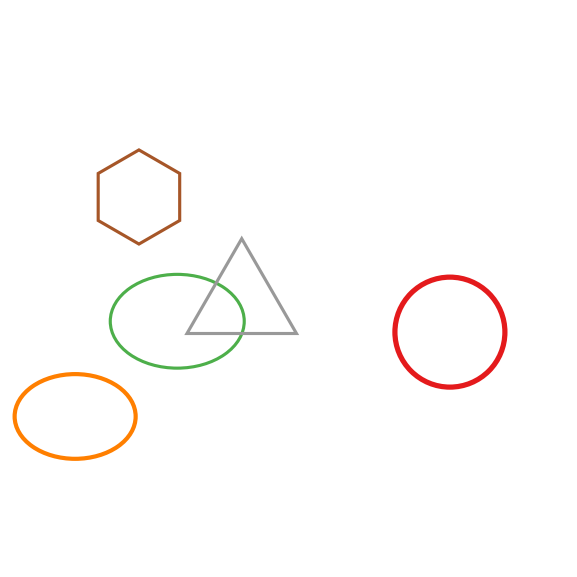[{"shape": "circle", "thickness": 2.5, "radius": 0.48, "center": [0.779, 0.424]}, {"shape": "oval", "thickness": 1.5, "radius": 0.58, "center": [0.307, 0.443]}, {"shape": "oval", "thickness": 2, "radius": 0.52, "center": [0.13, 0.278]}, {"shape": "hexagon", "thickness": 1.5, "radius": 0.41, "center": [0.241, 0.658]}, {"shape": "triangle", "thickness": 1.5, "radius": 0.55, "center": [0.419, 0.476]}]